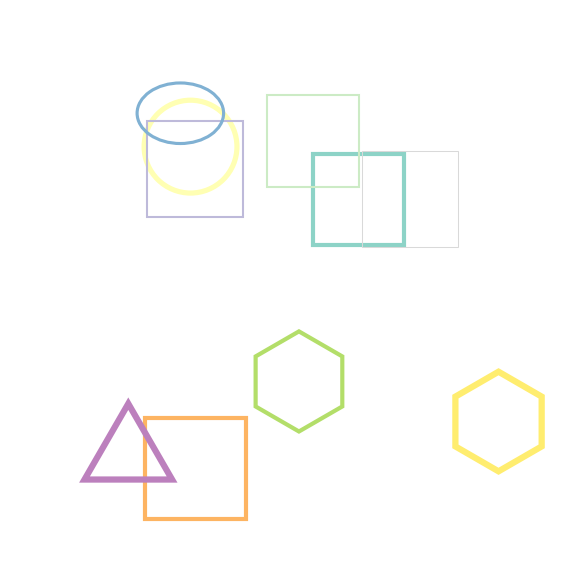[{"shape": "square", "thickness": 2, "radius": 0.39, "center": [0.621, 0.653]}, {"shape": "circle", "thickness": 2.5, "radius": 0.4, "center": [0.33, 0.745]}, {"shape": "square", "thickness": 1, "radius": 0.42, "center": [0.338, 0.707]}, {"shape": "oval", "thickness": 1.5, "radius": 0.37, "center": [0.312, 0.803]}, {"shape": "square", "thickness": 2, "radius": 0.44, "center": [0.339, 0.188]}, {"shape": "hexagon", "thickness": 2, "radius": 0.43, "center": [0.518, 0.339]}, {"shape": "square", "thickness": 0.5, "radius": 0.42, "center": [0.71, 0.654]}, {"shape": "triangle", "thickness": 3, "radius": 0.44, "center": [0.222, 0.213]}, {"shape": "square", "thickness": 1, "radius": 0.4, "center": [0.541, 0.755]}, {"shape": "hexagon", "thickness": 3, "radius": 0.43, "center": [0.863, 0.269]}]